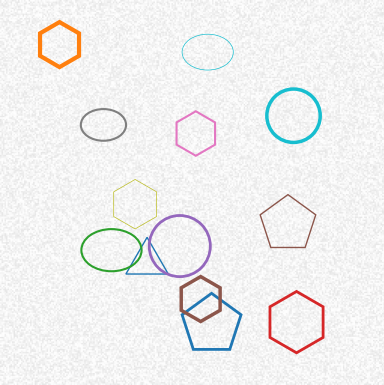[{"shape": "pentagon", "thickness": 2, "radius": 0.4, "center": [0.55, 0.158]}, {"shape": "triangle", "thickness": 1, "radius": 0.32, "center": [0.382, 0.32]}, {"shape": "hexagon", "thickness": 3, "radius": 0.29, "center": [0.155, 0.884]}, {"shape": "oval", "thickness": 1.5, "radius": 0.39, "center": [0.29, 0.35]}, {"shape": "hexagon", "thickness": 2, "radius": 0.4, "center": [0.77, 0.163]}, {"shape": "circle", "thickness": 2, "radius": 0.4, "center": [0.467, 0.361]}, {"shape": "hexagon", "thickness": 2.5, "radius": 0.29, "center": [0.521, 0.223]}, {"shape": "pentagon", "thickness": 1, "radius": 0.38, "center": [0.748, 0.419]}, {"shape": "hexagon", "thickness": 1.5, "radius": 0.29, "center": [0.509, 0.653]}, {"shape": "oval", "thickness": 1.5, "radius": 0.29, "center": [0.269, 0.676]}, {"shape": "hexagon", "thickness": 0.5, "radius": 0.32, "center": [0.351, 0.47]}, {"shape": "circle", "thickness": 2.5, "radius": 0.35, "center": [0.762, 0.699]}, {"shape": "oval", "thickness": 0.5, "radius": 0.33, "center": [0.539, 0.865]}]